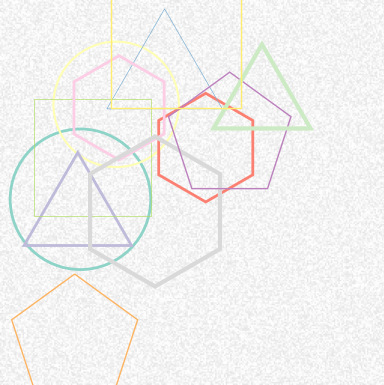[{"shape": "circle", "thickness": 2, "radius": 0.91, "center": [0.209, 0.482]}, {"shape": "circle", "thickness": 1.5, "radius": 0.81, "center": [0.302, 0.729]}, {"shape": "triangle", "thickness": 2, "radius": 0.81, "center": [0.202, 0.443]}, {"shape": "hexagon", "thickness": 2, "radius": 0.71, "center": [0.534, 0.617]}, {"shape": "triangle", "thickness": 0.5, "radius": 0.87, "center": [0.427, 0.804]}, {"shape": "pentagon", "thickness": 1, "radius": 0.86, "center": [0.194, 0.116]}, {"shape": "square", "thickness": 0.5, "radius": 0.76, "center": [0.24, 0.59]}, {"shape": "hexagon", "thickness": 2, "radius": 0.68, "center": [0.309, 0.72]}, {"shape": "hexagon", "thickness": 3, "radius": 0.97, "center": [0.403, 0.451]}, {"shape": "pentagon", "thickness": 1, "radius": 0.84, "center": [0.597, 0.645]}, {"shape": "triangle", "thickness": 3, "radius": 0.73, "center": [0.681, 0.739]}, {"shape": "square", "thickness": 1, "radius": 0.84, "center": [0.457, 0.887]}]